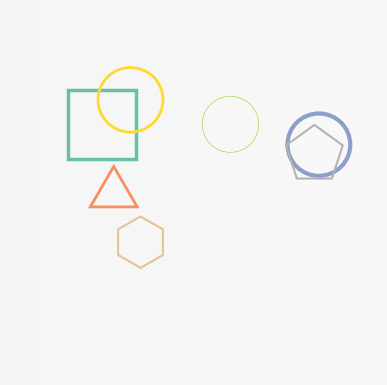[{"shape": "square", "thickness": 2.5, "radius": 0.44, "center": [0.263, 0.676]}, {"shape": "triangle", "thickness": 2, "radius": 0.35, "center": [0.294, 0.498]}, {"shape": "circle", "thickness": 3, "radius": 0.4, "center": [0.823, 0.624]}, {"shape": "circle", "thickness": 0.5, "radius": 0.36, "center": [0.595, 0.677]}, {"shape": "circle", "thickness": 2, "radius": 0.42, "center": [0.337, 0.741]}, {"shape": "hexagon", "thickness": 1.5, "radius": 0.33, "center": [0.363, 0.371]}, {"shape": "pentagon", "thickness": 1.5, "radius": 0.38, "center": [0.811, 0.599]}]